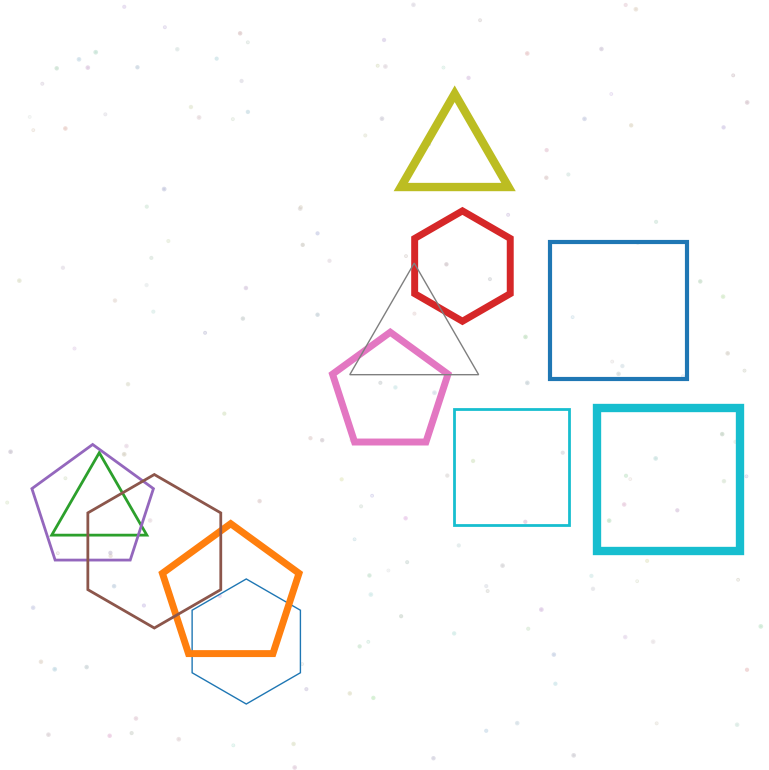[{"shape": "square", "thickness": 1.5, "radius": 0.44, "center": [0.804, 0.597]}, {"shape": "hexagon", "thickness": 0.5, "radius": 0.41, "center": [0.32, 0.167]}, {"shape": "pentagon", "thickness": 2.5, "radius": 0.47, "center": [0.3, 0.227]}, {"shape": "triangle", "thickness": 1, "radius": 0.36, "center": [0.129, 0.341]}, {"shape": "hexagon", "thickness": 2.5, "radius": 0.36, "center": [0.601, 0.654]}, {"shape": "pentagon", "thickness": 1, "radius": 0.41, "center": [0.12, 0.34]}, {"shape": "hexagon", "thickness": 1, "radius": 0.5, "center": [0.2, 0.284]}, {"shape": "pentagon", "thickness": 2.5, "radius": 0.39, "center": [0.507, 0.49]}, {"shape": "triangle", "thickness": 0.5, "radius": 0.48, "center": [0.538, 0.562]}, {"shape": "triangle", "thickness": 3, "radius": 0.4, "center": [0.591, 0.797]}, {"shape": "square", "thickness": 1, "radius": 0.38, "center": [0.664, 0.394]}, {"shape": "square", "thickness": 3, "radius": 0.46, "center": [0.868, 0.377]}]